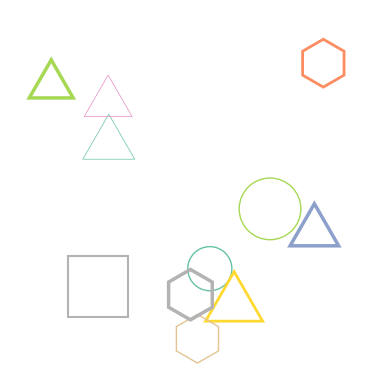[{"shape": "circle", "thickness": 1, "radius": 0.29, "center": [0.545, 0.302]}, {"shape": "triangle", "thickness": 0.5, "radius": 0.39, "center": [0.283, 0.625]}, {"shape": "hexagon", "thickness": 2, "radius": 0.31, "center": [0.84, 0.836]}, {"shape": "triangle", "thickness": 2.5, "radius": 0.36, "center": [0.817, 0.398]}, {"shape": "triangle", "thickness": 0.5, "radius": 0.36, "center": [0.281, 0.733]}, {"shape": "triangle", "thickness": 2.5, "radius": 0.33, "center": [0.133, 0.779]}, {"shape": "circle", "thickness": 1, "radius": 0.4, "center": [0.701, 0.458]}, {"shape": "triangle", "thickness": 2, "radius": 0.43, "center": [0.608, 0.209]}, {"shape": "hexagon", "thickness": 1, "radius": 0.32, "center": [0.513, 0.12]}, {"shape": "hexagon", "thickness": 2.5, "radius": 0.33, "center": [0.495, 0.235]}, {"shape": "square", "thickness": 1.5, "radius": 0.39, "center": [0.255, 0.256]}]